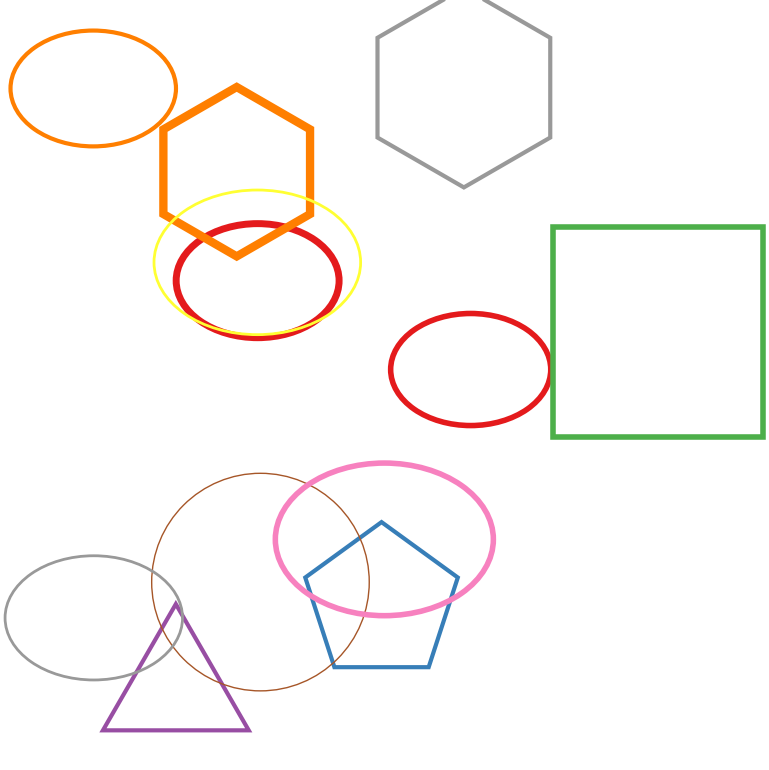[{"shape": "oval", "thickness": 2, "radius": 0.52, "center": [0.611, 0.52]}, {"shape": "oval", "thickness": 2.5, "radius": 0.53, "center": [0.335, 0.636]}, {"shape": "pentagon", "thickness": 1.5, "radius": 0.52, "center": [0.496, 0.218]}, {"shape": "square", "thickness": 2, "radius": 0.68, "center": [0.855, 0.569]}, {"shape": "triangle", "thickness": 1.5, "radius": 0.55, "center": [0.228, 0.106]}, {"shape": "hexagon", "thickness": 3, "radius": 0.55, "center": [0.307, 0.777]}, {"shape": "oval", "thickness": 1.5, "radius": 0.54, "center": [0.121, 0.885]}, {"shape": "oval", "thickness": 1, "radius": 0.67, "center": [0.334, 0.659]}, {"shape": "circle", "thickness": 0.5, "radius": 0.71, "center": [0.338, 0.244]}, {"shape": "oval", "thickness": 2, "radius": 0.71, "center": [0.499, 0.3]}, {"shape": "oval", "thickness": 1, "radius": 0.58, "center": [0.122, 0.198]}, {"shape": "hexagon", "thickness": 1.5, "radius": 0.65, "center": [0.602, 0.886]}]